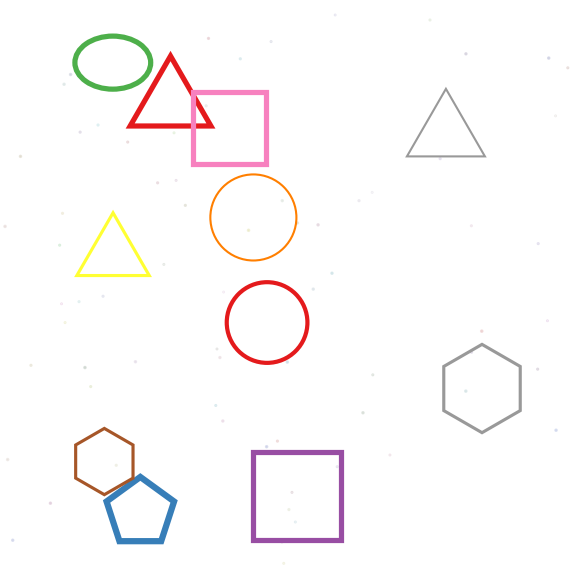[{"shape": "triangle", "thickness": 2.5, "radius": 0.4, "center": [0.295, 0.821]}, {"shape": "circle", "thickness": 2, "radius": 0.35, "center": [0.462, 0.441]}, {"shape": "pentagon", "thickness": 3, "radius": 0.31, "center": [0.243, 0.112]}, {"shape": "oval", "thickness": 2.5, "radius": 0.33, "center": [0.195, 0.891]}, {"shape": "square", "thickness": 2.5, "radius": 0.38, "center": [0.514, 0.141]}, {"shape": "circle", "thickness": 1, "radius": 0.37, "center": [0.439, 0.623]}, {"shape": "triangle", "thickness": 1.5, "radius": 0.36, "center": [0.196, 0.558]}, {"shape": "hexagon", "thickness": 1.5, "radius": 0.29, "center": [0.181, 0.2]}, {"shape": "square", "thickness": 2.5, "radius": 0.32, "center": [0.397, 0.778]}, {"shape": "triangle", "thickness": 1, "radius": 0.39, "center": [0.772, 0.767]}, {"shape": "hexagon", "thickness": 1.5, "radius": 0.38, "center": [0.835, 0.326]}]